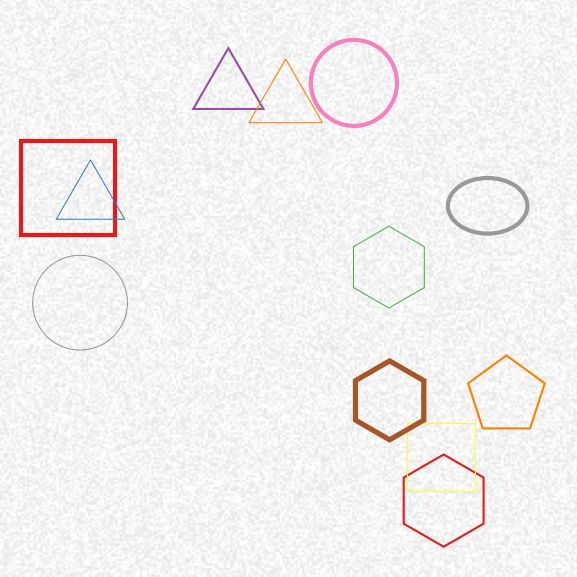[{"shape": "hexagon", "thickness": 1, "radius": 0.4, "center": [0.768, 0.132]}, {"shape": "square", "thickness": 2, "radius": 0.41, "center": [0.118, 0.674]}, {"shape": "triangle", "thickness": 0.5, "radius": 0.34, "center": [0.157, 0.654]}, {"shape": "hexagon", "thickness": 0.5, "radius": 0.35, "center": [0.673, 0.537]}, {"shape": "triangle", "thickness": 1, "radius": 0.35, "center": [0.395, 0.846]}, {"shape": "pentagon", "thickness": 1, "radius": 0.35, "center": [0.877, 0.314]}, {"shape": "triangle", "thickness": 0.5, "radius": 0.37, "center": [0.495, 0.823]}, {"shape": "square", "thickness": 0.5, "radius": 0.29, "center": [0.763, 0.207]}, {"shape": "hexagon", "thickness": 2.5, "radius": 0.34, "center": [0.675, 0.306]}, {"shape": "circle", "thickness": 2, "radius": 0.37, "center": [0.613, 0.856]}, {"shape": "oval", "thickness": 2, "radius": 0.34, "center": [0.844, 0.643]}, {"shape": "circle", "thickness": 0.5, "radius": 0.41, "center": [0.139, 0.475]}]